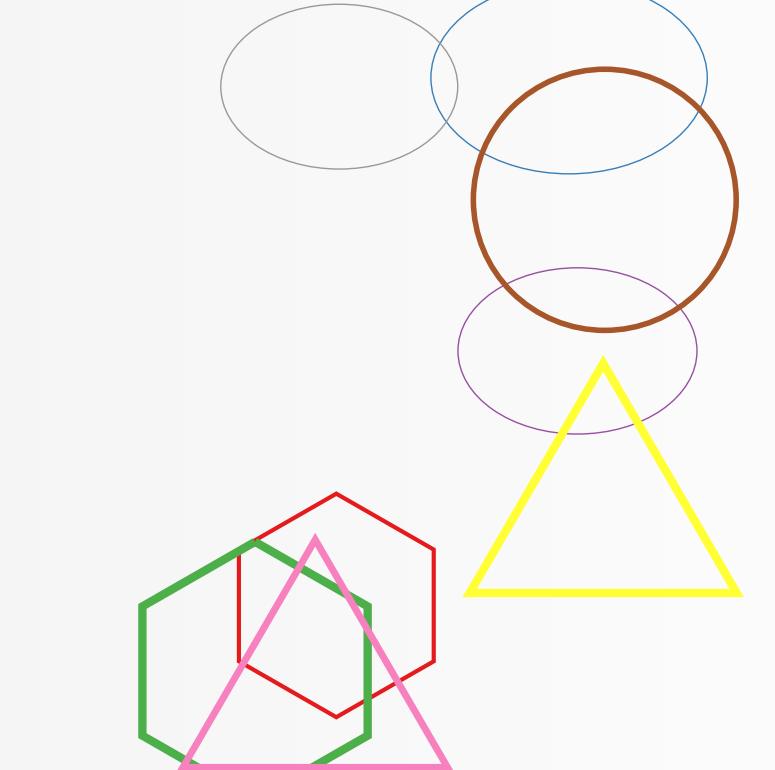[{"shape": "hexagon", "thickness": 1.5, "radius": 0.73, "center": [0.434, 0.214]}, {"shape": "oval", "thickness": 0.5, "radius": 0.89, "center": [0.734, 0.899]}, {"shape": "hexagon", "thickness": 3, "radius": 0.84, "center": [0.329, 0.129]}, {"shape": "oval", "thickness": 0.5, "radius": 0.77, "center": [0.745, 0.544]}, {"shape": "triangle", "thickness": 3, "radius": 0.99, "center": [0.778, 0.329]}, {"shape": "circle", "thickness": 2, "radius": 0.85, "center": [0.78, 0.741]}, {"shape": "triangle", "thickness": 2.5, "radius": 0.99, "center": [0.407, 0.102]}, {"shape": "oval", "thickness": 0.5, "radius": 0.76, "center": [0.438, 0.887]}]